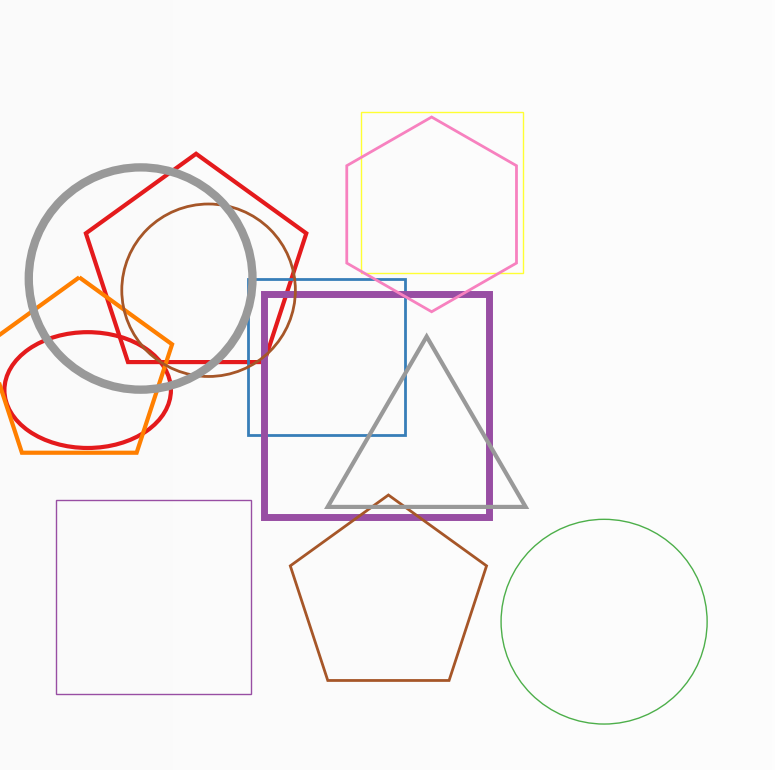[{"shape": "pentagon", "thickness": 1.5, "radius": 0.75, "center": [0.253, 0.651]}, {"shape": "oval", "thickness": 1.5, "radius": 0.54, "center": [0.113, 0.493]}, {"shape": "square", "thickness": 1, "radius": 0.51, "center": [0.421, 0.536]}, {"shape": "circle", "thickness": 0.5, "radius": 0.66, "center": [0.779, 0.193]}, {"shape": "square", "thickness": 0.5, "radius": 0.63, "center": [0.198, 0.225]}, {"shape": "square", "thickness": 2.5, "radius": 0.73, "center": [0.485, 0.474]}, {"shape": "pentagon", "thickness": 1.5, "radius": 0.63, "center": [0.102, 0.514]}, {"shape": "square", "thickness": 0.5, "radius": 0.52, "center": [0.57, 0.75]}, {"shape": "pentagon", "thickness": 1, "radius": 0.67, "center": [0.501, 0.224]}, {"shape": "circle", "thickness": 1, "radius": 0.56, "center": [0.269, 0.623]}, {"shape": "hexagon", "thickness": 1, "radius": 0.63, "center": [0.557, 0.722]}, {"shape": "circle", "thickness": 3, "radius": 0.72, "center": [0.181, 0.638]}, {"shape": "triangle", "thickness": 1.5, "radius": 0.74, "center": [0.551, 0.415]}]